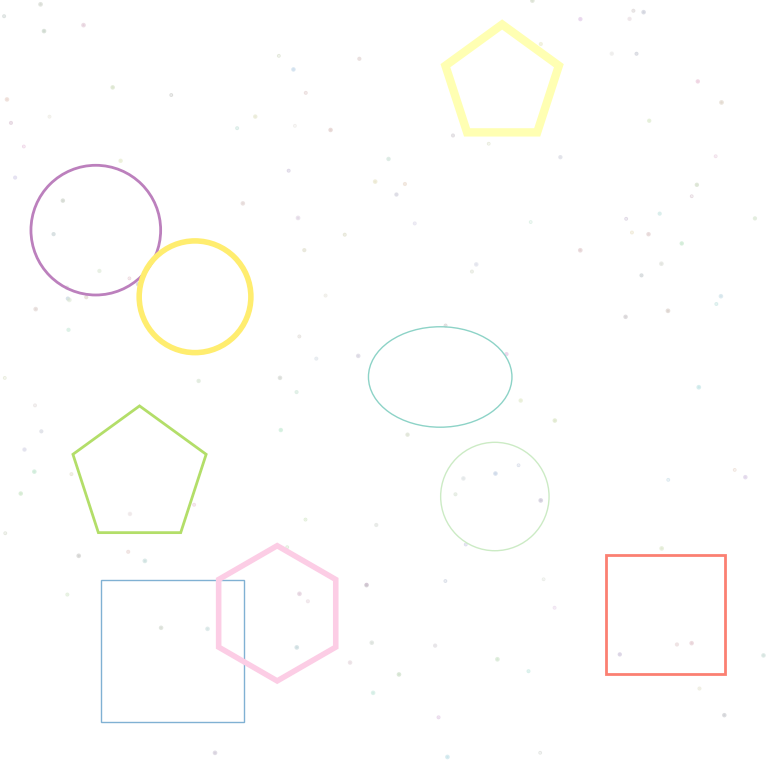[{"shape": "oval", "thickness": 0.5, "radius": 0.47, "center": [0.572, 0.51]}, {"shape": "pentagon", "thickness": 3, "radius": 0.39, "center": [0.652, 0.891]}, {"shape": "square", "thickness": 1, "radius": 0.39, "center": [0.864, 0.202]}, {"shape": "square", "thickness": 0.5, "radius": 0.46, "center": [0.224, 0.154]}, {"shape": "pentagon", "thickness": 1, "radius": 0.45, "center": [0.181, 0.382]}, {"shape": "hexagon", "thickness": 2, "radius": 0.44, "center": [0.36, 0.203]}, {"shape": "circle", "thickness": 1, "radius": 0.42, "center": [0.124, 0.701]}, {"shape": "circle", "thickness": 0.5, "radius": 0.35, "center": [0.643, 0.355]}, {"shape": "circle", "thickness": 2, "radius": 0.36, "center": [0.253, 0.615]}]